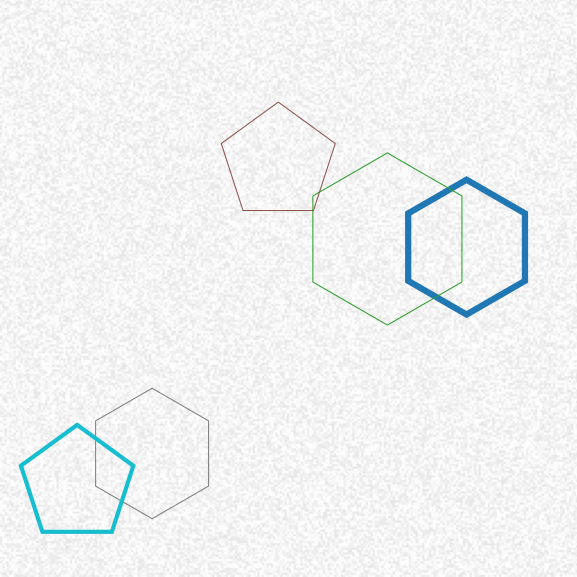[{"shape": "hexagon", "thickness": 3, "radius": 0.58, "center": [0.808, 0.571]}, {"shape": "hexagon", "thickness": 0.5, "radius": 0.75, "center": [0.671, 0.585]}, {"shape": "pentagon", "thickness": 0.5, "radius": 0.52, "center": [0.482, 0.719]}, {"shape": "hexagon", "thickness": 0.5, "radius": 0.56, "center": [0.263, 0.214]}, {"shape": "pentagon", "thickness": 2, "radius": 0.51, "center": [0.134, 0.161]}]